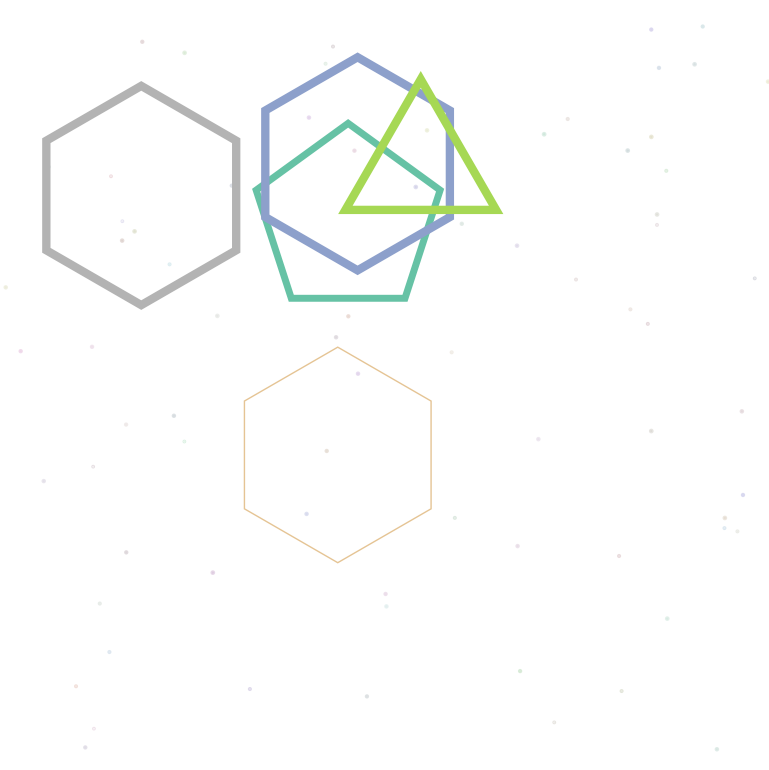[{"shape": "pentagon", "thickness": 2.5, "radius": 0.63, "center": [0.452, 0.714]}, {"shape": "hexagon", "thickness": 3, "radius": 0.69, "center": [0.464, 0.787]}, {"shape": "triangle", "thickness": 3, "radius": 0.57, "center": [0.546, 0.784]}, {"shape": "hexagon", "thickness": 0.5, "radius": 0.7, "center": [0.439, 0.409]}, {"shape": "hexagon", "thickness": 3, "radius": 0.71, "center": [0.183, 0.746]}]